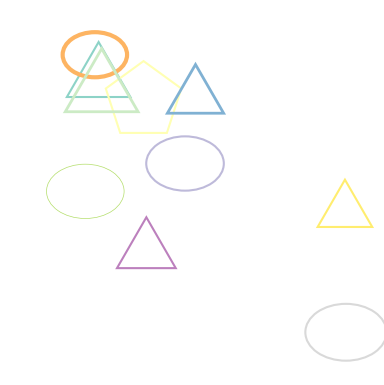[{"shape": "triangle", "thickness": 1.5, "radius": 0.48, "center": [0.256, 0.796]}, {"shape": "pentagon", "thickness": 1.5, "radius": 0.52, "center": [0.373, 0.738]}, {"shape": "oval", "thickness": 1.5, "radius": 0.5, "center": [0.481, 0.575]}, {"shape": "triangle", "thickness": 2, "radius": 0.42, "center": [0.508, 0.748]}, {"shape": "oval", "thickness": 3, "radius": 0.42, "center": [0.246, 0.858]}, {"shape": "oval", "thickness": 0.5, "radius": 0.5, "center": [0.222, 0.503]}, {"shape": "oval", "thickness": 1.5, "radius": 0.53, "center": [0.899, 0.137]}, {"shape": "triangle", "thickness": 1.5, "radius": 0.44, "center": [0.38, 0.348]}, {"shape": "triangle", "thickness": 2, "radius": 0.55, "center": [0.264, 0.764]}, {"shape": "triangle", "thickness": 1.5, "radius": 0.41, "center": [0.896, 0.451]}]